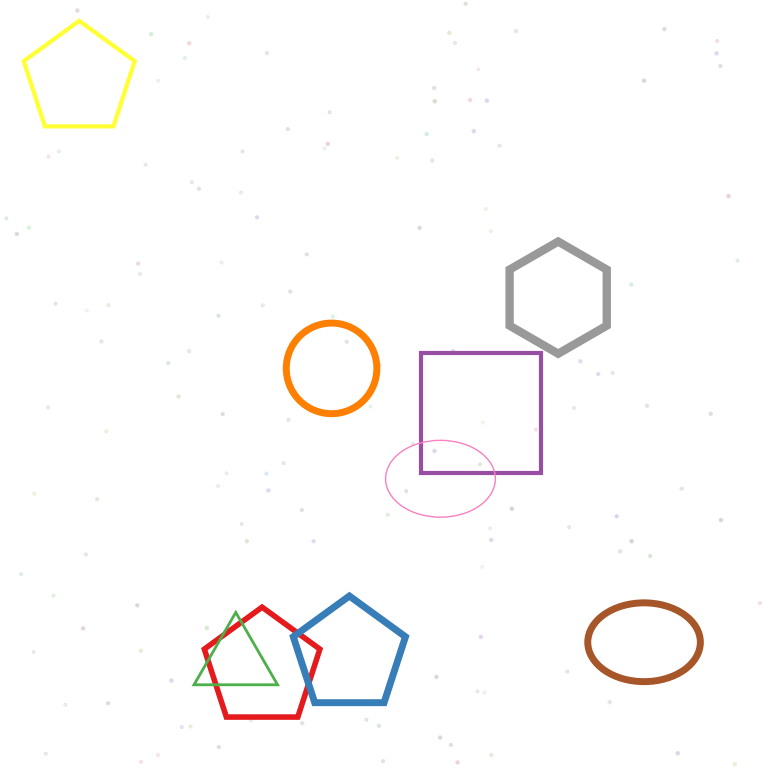[{"shape": "pentagon", "thickness": 2, "radius": 0.39, "center": [0.34, 0.133]}, {"shape": "pentagon", "thickness": 2.5, "radius": 0.38, "center": [0.454, 0.149]}, {"shape": "triangle", "thickness": 1, "radius": 0.31, "center": [0.306, 0.142]}, {"shape": "square", "thickness": 1.5, "radius": 0.39, "center": [0.625, 0.464]}, {"shape": "circle", "thickness": 2.5, "radius": 0.29, "center": [0.431, 0.522]}, {"shape": "pentagon", "thickness": 1.5, "radius": 0.38, "center": [0.103, 0.897]}, {"shape": "oval", "thickness": 2.5, "radius": 0.37, "center": [0.836, 0.166]}, {"shape": "oval", "thickness": 0.5, "radius": 0.36, "center": [0.572, 0.378]}, {"shape": "hexagon", "thickness": 3, "radius": 0.36, "center": [0.725, 0.613]}]